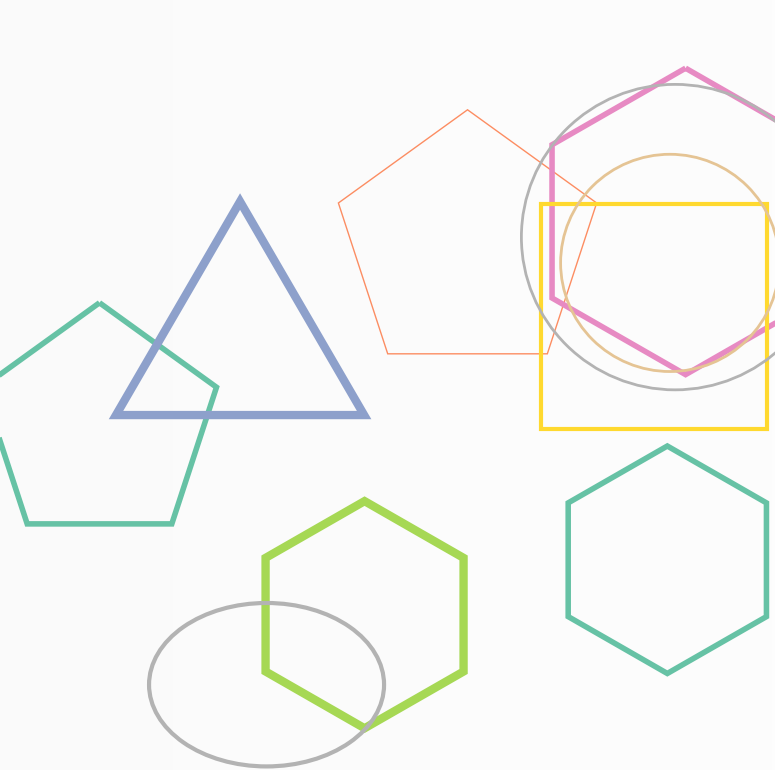[{"shape": "pentagon", "thickness": 2, "radius": 0.79, "center": [0.128, 0.448]}, {"shape": "hexagon", "thickness": 2, "radius": 0.74, "center": [0.861, 0.273]}, {"shape": "pentagon", "thickness": 0.5, "radius": 0.88, "center": [0.603, 0.682]}, {"shape": "triangle", "thickness": 3, "radius": 0.92, "center": [0.31, 0.553]}, {"shape": "hexagon", "thickness": 2, "radius": 0.99, "center": [0.885, 0.712]}, {"shape": "hexagon", "thickness": 3, "radius": 0.74, "center": [0.47, 0.202]}, {"shape": "square", "thickness": 1.5, "radius": 0.73, "center": [0.844, 0.589]}, {"shape": "circle", "thickness": 1, "radius": 0.71, "center": [0.864, 0.659]}, {"shape": "oval", "thickness": 1.5, "radius": 0.76, "center": [0.344, 0.111]}, {"shape": "circle", "thickness": 1, "radius": 0.99, "center": [0.871, 0.692]}]